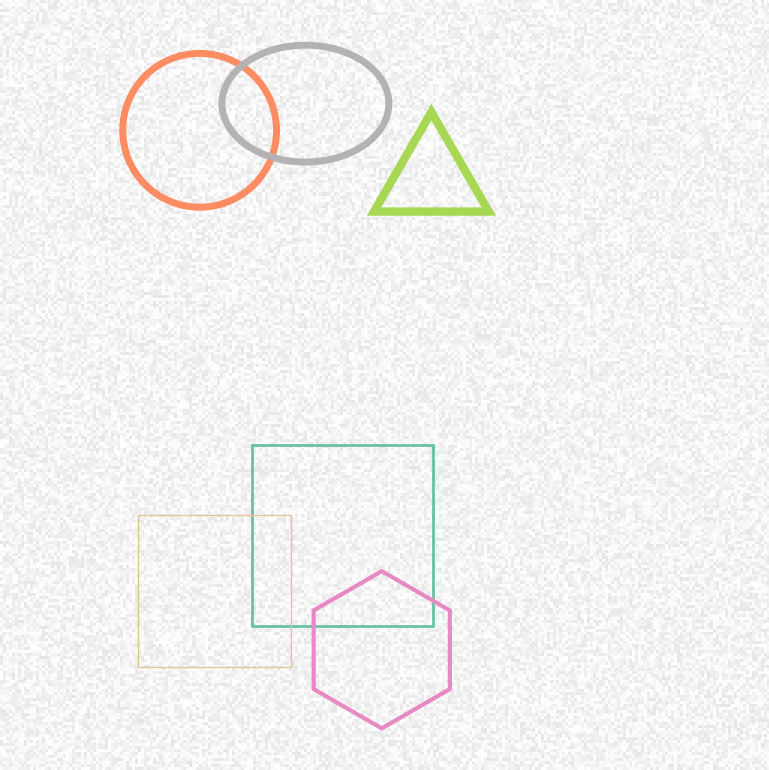[{"shape": "square", "thickness": 1, "radius": 0.59, "center": [0.445, 0.305]}, {"shape": "circle", "thickness": 2.5, "radius": 0.5, "center": [0.259, 0.831]}, {"shape": "hexagon", "thickness": 1.5, "radius": 0.51, "center": [0.496, 0.156]}, {"shape": "triangle", "thickness": 3, "radius": 0.43, "center": [0.56, 0.768]}, {"shape": "square", "thickness": 0.5, "radius": 0.5, "center": [0.279, 0.232]}, {"shape": "oval", "thickness": 2.5, "radius": 0.54, "center": [0.397, 0.865]}]